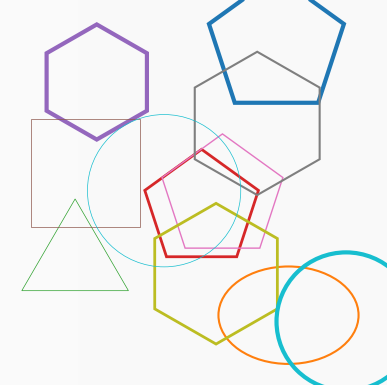[{"shape": "pentagon", "thickness": 3, "radius": 0.92, "center": [0.713, 0.881]}, {"shape": "oval", "thickness": 1.5, "radius": 0.9, "center": [0.745, 0.181]}, {"shape": "triangle", "thickness": 0.5, "radius": 0.79, "center": [0.194, 0.324]}, {"shape": "pentagon", "thickness": 2, "radius": 0.77, "center": [0.52, 0.458]}, {"shape": "hexagon", "thickness": 3, "radius": 0.75, "center": [0.25, 0.787]}, {"shape": "square", "thickness": 0.5, "radius": 0.7, "center": [0.222, 0.551]}, {"shape": "pentagon", "thickness": 1, "radius": 0.82, "center": [0.574, 0.488]}, {"shape": "hexagon", "thickness": 1.5, "radius": 0.93, "center": [0.664, 0.679]}, {"shape": "hexagon", "thickness": 2, "radius": 0.91, "center": [0.558, 0.289]}, {"shape": "circle", "thickness": 0.5, "radius": 0.99, "center": [0.423, 0.505]}, {"shape": "circle", "thickness": 3, "radius": 0.9, "center": [0.893, 0.165]}]